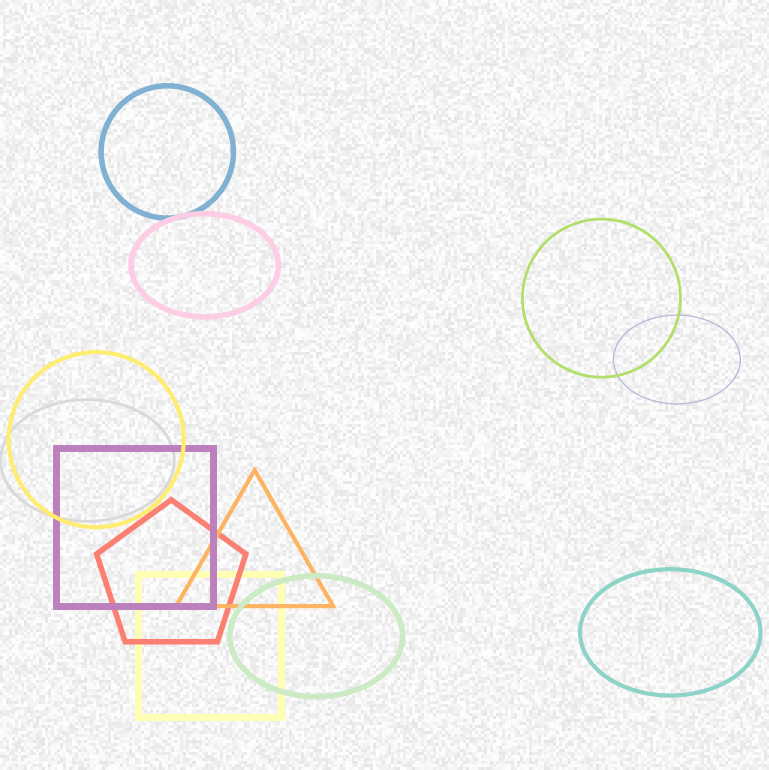[{"shape": "oval", "thickness": 1.5, "radius": 0.59, "center": [0.871, 0.179]}, {"shape": "square", "thickness": 2.5, "radius": 0.46, "center": [0.272, 0.162]}, {"shape": "oval", "thickness": 0.5, "radius": 0.41, "center": [0.879, 0.533]}, {"shape": "pentagon", "thickness": 2, "radius": 0.51, "center": [0.222, 0.249]}, {"shape": "circle", "thickness": 2, "radius": 0.43, "center": [0.217, 0.803]}, {"shape": "triangle", "thickness": 1.5, "radius": 0.59, "center": [0.331, 0.272]}, {"shape": "circle", "thickness": 1, "radius": 0.51, "center": [0.781, 0.613]}, {"shape": "oval", "thickness": 2, "radius": 0.48, "center": [0.266, 0.655]}, {"shape": "oval", "thickness": 1, "radius": 0.56, "center": [0.113, 0.402]}, {"shape": "square", "thickness": 2.5, "radius": 0.51, "center": [0.175, 0.315]}, {"shape": "oval", "thickness": 2, "radius": 0.56, "center": [0.411, 0.174]}, {"shape": "circle", "thickness": 1.5, "radius": 0.57, "center": [0.125, 0.429]}]